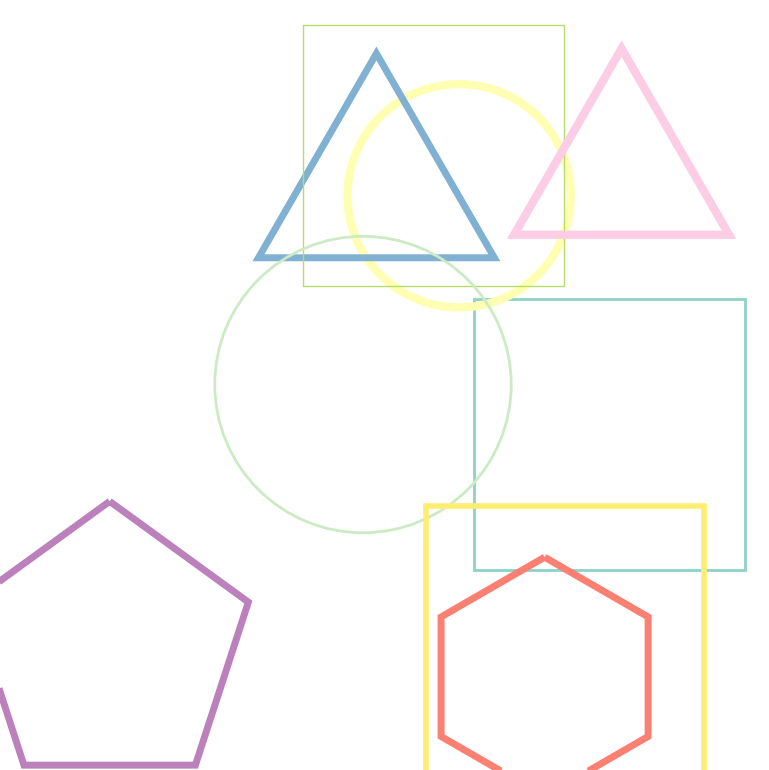[{"shape": "square", "thickness": 1, "radius": 0.88, "center": [0.792, 0.436]}, {"shape": "circle", "thickness": 3, "radius": 0.73, "center": [0.596, 0.746]}, {"shape": "hexagon", "thickness": 2.5, "radius": 0.78, "center": [0.707, 0.121]}, {"shape": "triangle", "thickness": 2.5, "radius": 0.88, "center": [0.489, 0.754]}, {"shape": "square", "thickness": 0.5, "radius": 0.85, "center": [0.563, 0.798]}, {"shape": "triangle", "thickness": 3, "radius": 0.81, "center": [0.807, 0.776]}, {"shape": "pentagon", "thickness": 2.5, "radius": 0.95, "center": [0.142, 0.16]}, {"shape": "circle", "thickness": 1, "radius": 0.96, "center": [0.471, 0.501]}, {"shape": "square", "thickness": 2, "radius": 0.9, "center": [0.733, 0.162]}]